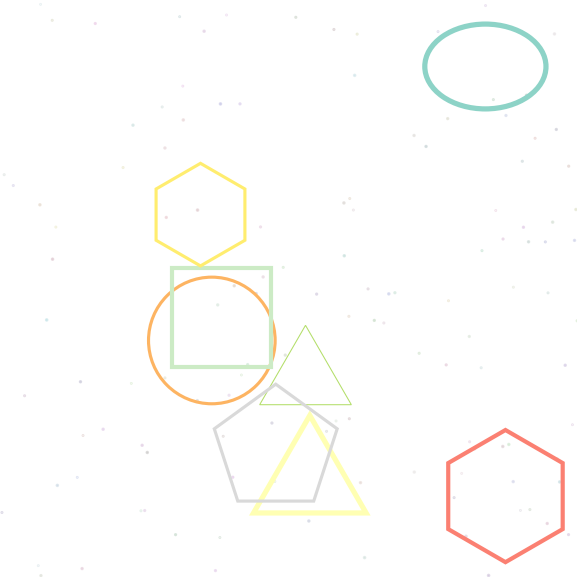[{"shape": "oval", "thickness": 2.5, "radius": 0.52, "center": [0.84, 0.884]}, {"shape": "triangle", "thickness": 2.5, "radius": 0.56, "center": [0.536, 0.167]}, {"shape": "hexagon", "thickness": 2, "radius": 0.57, "center": [0.875, 0.14]}, {"shape": "circle", "thickness": 1.5, "radius": 0.55, "center": [0.367, 0.41]}, {"shape": "triangle", "thickness": 0.5, "radius": 0.46, "center": [0.529, 0.344]}, {"shape": "pentagon", "thickness": 1.5, "radius": 0.56, "center": [0.477, 0.222]}, {"shape": "square", "thickness": 2, "radius": 0.43, "center": [0.384, 0.45]}, {"shape": "hexagon", "thickness": 1.5, "radius": 0.44, "center": [0.347, 0.627]}]